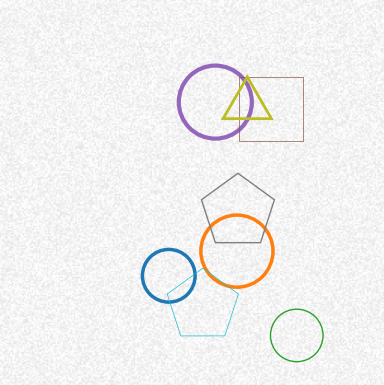[{"shape": "circle", "thickness": 2.5, "radius": 0.34, "center": [0.438, 0.284]}, {"shape": "circle", "thickness": 2.5, "radius": 0.47, "center": [0.615, 0.348]}, {"shape": "circle", "thickness": 1, "radius": 0.34, "center": [0.771, 0.129]}, {"shape": "circle", "thickness": 3, "radius": 0.47, "center": [0.559, 0.735]}, {"shape": "square", "thickness": 0.5, "radius": 0.42, "center": [0.705, 0.717]}, {"shape": "pentagon", "thickness": 1, "radius": 0.5, "center": [0.618, 0.45]}, {"shape": "triangle", "thickness": 2, "radius": 0.36, "center": [0.642, 0.728]}, {"shape": "pentagon", "thickness": 0.5, "radius": 0.49, "center": [0.527, 0.206]}]